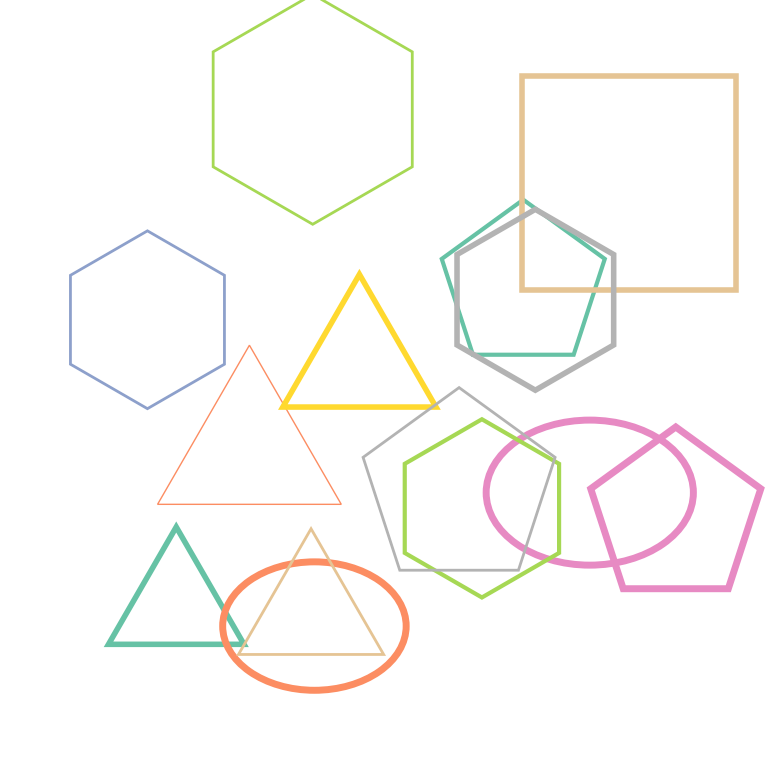[{"shape": "pentagon", "thickness": 1.5, "radius": 0.56, "center": [0.68, 0.629]}, {"shape": "triangle", "thickness": 2, "radius": 0.51, "center": [0.229, 0.214]}, {"shape": "triangle", "thickness": 0.5, "radius": 0.69, "center": [0.324, 0.414]}, {"shape": "oval", "thickness": 2.5, "radius": 0.6, "center": [0.408, 0.187]}, {"shape": "hexagon", "thickness": 1, "radius": 0.58, "center": [0.191, 0.585]}, {"shape": "pentagon", "thickness": 2.5, "radius": 0.58, "center": [0.878, 0.329]}, {"shape": "oval", "thickness": 2.5, "radius": 0.67, "center": [0.766, 0.36]}, {"shape": "hexagon", "thickness": 1, "radius": 0.75, "center": [0.406, 0.858]}, {"shape": "hexagon", "thickness": 1.5, "radius": 0.58, "center": [0.626, 0.34]}, {"shape": "triangle", "thickness": 2, "radius": 0.57, "center": [0.467, 0.529]}, {"shape": "square", "thickness": 2, "radius": 0.69, "center": [0.817, 0.762]}, {"shape": "triangle", "thickness": 1, "radius": 0.54, "center": [0.404, 0.204]}, {"shape": "pentagon", "thickness": 1, "radius": 0.66, "center": [0.596, 0.366]}, {"shape": "hexagon", "thickness": 2, "radius": 0.59, "center": [0.695, 0.611]}]